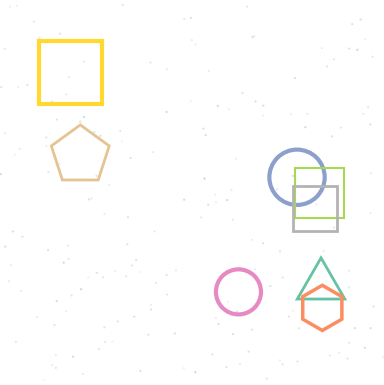[{"shape": "triangle", "thickness": 2, "radius": 0.36, "center": [0.834, 0.259]}, {"shape": "hexagon", "thickness": 2.5, "radius": 0.29, "center": [0.837, 0.2]}, {"shape": "circle", "thickness": 3, "radius": 0.36, "center": [0.772, 0.54]}, {"shape": "circle", "thickness": 3, "radius": 0.29, "center": [0.619, 0.242]}, {"shape": "square", "thickness": 1.5, "radius": 0.32, "center": [0.83, 0.498]}, {"shape": "square", "thickness": 3, "radius": 0.41, "center": [0.183, 0.811]}, {"shape": "pentagon", "thickness": 2, "radius": 0.4, "center": [0.209, 0.597]}, {"shape": "square", "thickness": 2, "radius": 0.29, "center": [0.819, 0.459]}]